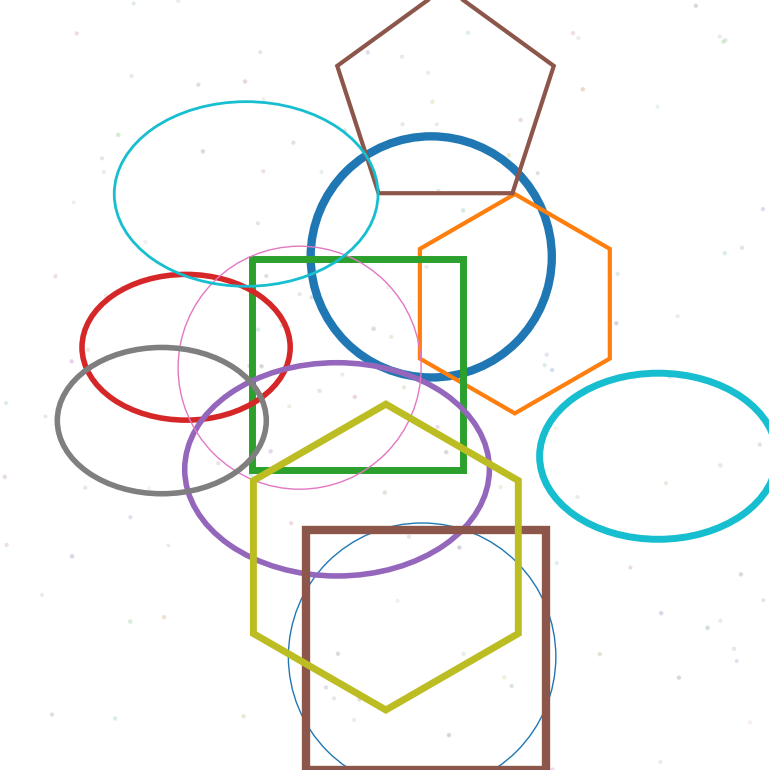[{"shape": "circle", "thickness": 3, "radius": 0.78, "center": [0.56, 0.666]}, {"shape": "circle", "thickness": 0.5, "radius": 0.87, "center": [0.548, 0.147]}, {"shape": "hexagon", "thickness": 1.5, "radius": 0.71, "center": [0.669, 0.606]}, {"shape": "square", "thickness": 2.5, "radius": 0.68, "center": [0.464, 0.526]}, {"shape": "oval", "thickness": 2, "radius": 0.68, "center": [0.242, 0.549]}, {"shape": "oval", "thickness": 2, "radius": 0.99, "center": [0.438, 0.39]}, {"shape": "square", "thickness": 3, "radius": 0.78, "center": [0.553, 0.156]}, {"shape": "pentagon", "thickness": 1.5, "radius": 0.74, "center": [0.579, 0.869]}, {"shape": "circle", "thickness": 0.5, "radius": 0.79, "center": [0.389, 0.522]}, {"shape": "oval", "thickness": 2, "radius": 0.68, "center": [0.21, 0.454]}, {"shape": "hexagon", "thickness": 2.5, "radius": 0.99, "center": [0.501, 0.277]}, {"shape": "oval", "thickness": 1, "radius": 0.86, "center": [0.32, 0.748]}, {"shape": "oval", "thickness": 2.5, "radius": 0.77, "center": [0.855, 0.407]}]